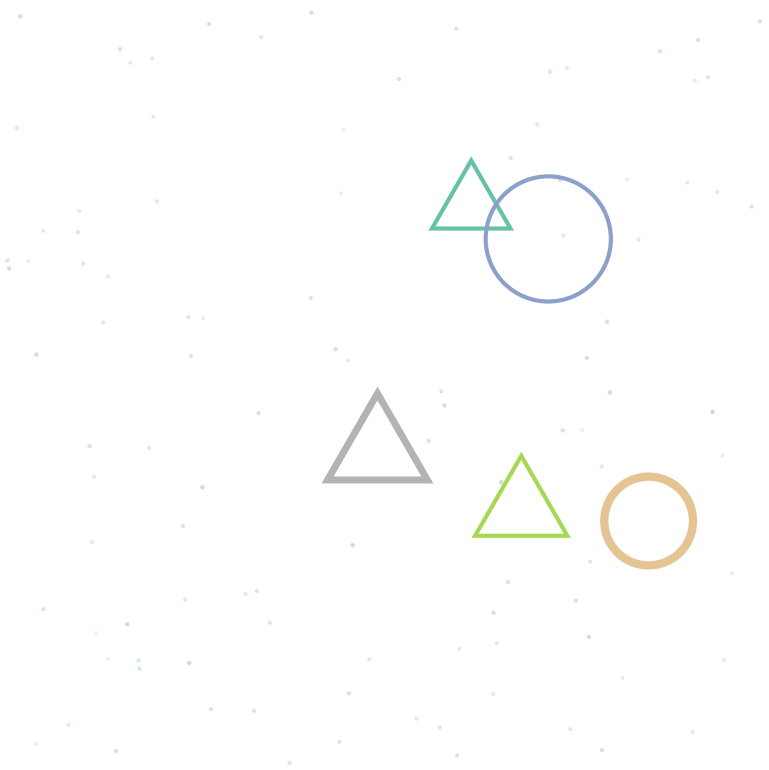[{"shape": "triangle", "thickness": 1.5, "radius": 0.29, "center": [0.612, 0.733]}, {"shape": "circle", "thickness": 1.5, "radius": 0.41, "center": [0.712, 0.69]}, {"shape": "triangle", "thickness": 1.5, "radius": 0.35, "center": [0.677, 0.339]}, {"shape": "circle", "thickness": 3, "radius": 0.29, "center": [0.842, 0.323]}, {"shape": "triangle", "thickness": 2.5, "radius": 0.37, "center": [0.49, 0.414]}]